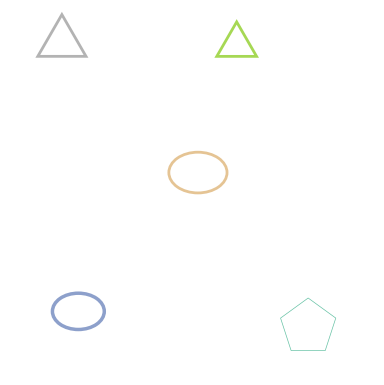[{"shape": "pentagon", "thickness": 0.5, "radius": 0.38, "center": [0.8, 0.151]}, {"shape": "oval", "thickness": 2.5, "radius": 0.34, "center": [0.204, 0.191]}, {"shape": "triangle", "thickness": 2, "radius": 0.3, "center": [0.615, 0.883]}, {"shape": "oval", "thickness": 2, "radius": 0.38, "center": [0.514, 0.552]}, {"shape": "triangle", "thickness": 2, "radius": 0.36, "center": [0.161, 0.89]}]